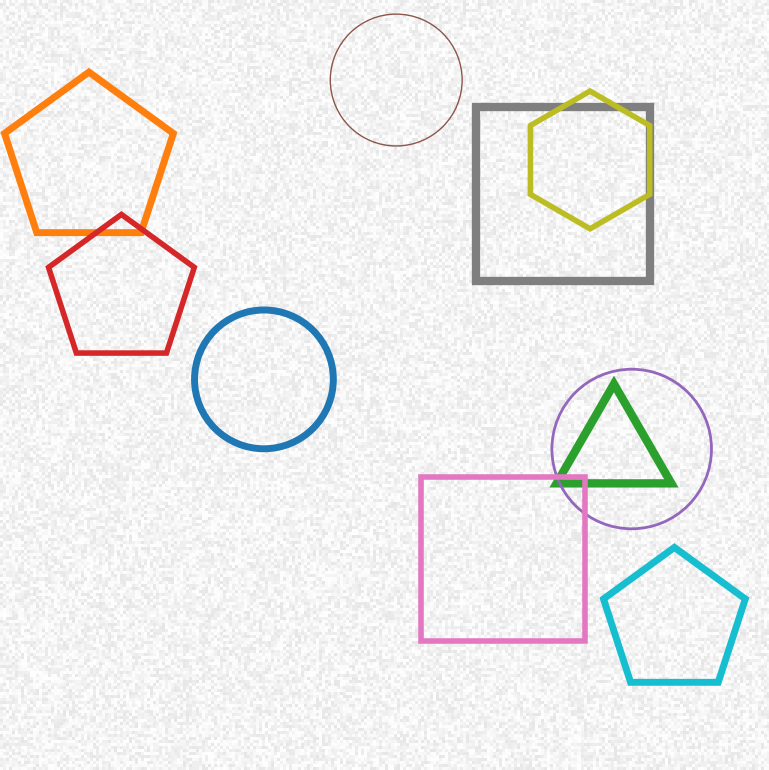[{"shape": "circle", "thickness": 2.5, "radius": 0.45, "center": [0.343, 0.507]}, {"shape": "pentagon", "thickness": 2.5, "radius": 0.58, "center": [0.116, 0.791]}, {"shape": "triangle", "thickness": 3, "radius": 0.43, "center": [0.797, 0.415]}, {"shape": "pentagon", "thickness": 2, "radius": 0.5, "center": [0.158, 0.622]}, {"shape": "circle", "thickness": 1, "radius": 0.52, "center": [0.82, 0.417]}, {"shape": "circle", "thickness": 0.5, "radius": 0.43, "center": [0.515, 0.896]}, {"shape": "square", "thickness": 2, "radius": 0.53, "center": [0.653, 0.274]}, {"shape": "square", "thickness": 3, "radius": 0.57, "center": [0.732, 0.748]}, {"shape": "hexagon", "thickness": 2, "radius": 0.45, "center": [0.766, 0.792]}, {"shape": "pentagon", "thickness": 2.5, "radius": 0.48, "center": [0.876, 0.192]}]